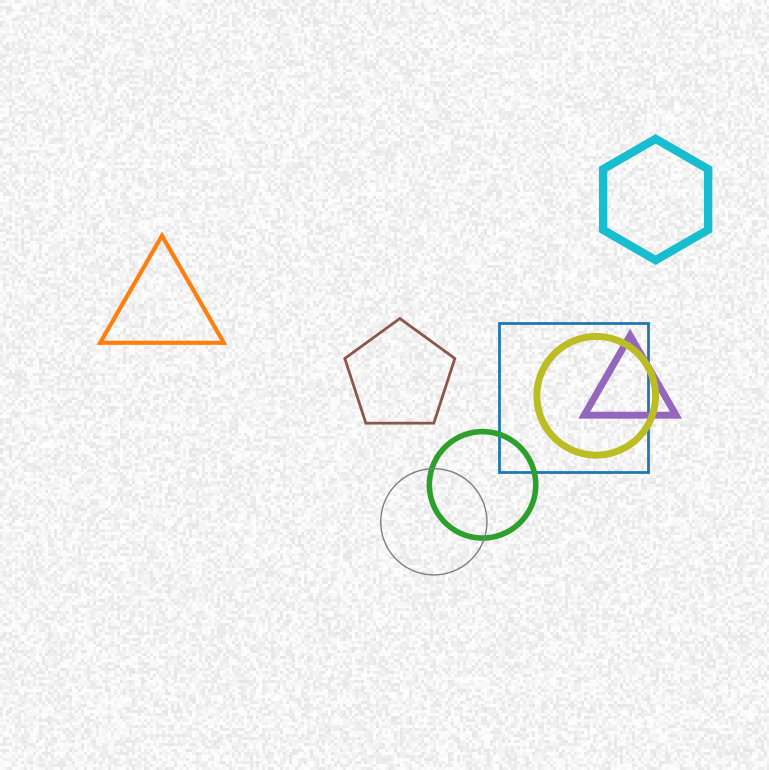[{"shape": "square", "thickness": 1, "radius": 0.48, "center": [0.745, 0.483]}, {"shape": "triangle", "thickness": 1.5, "radius": 0.46, "center": [0.21, 0.601]}, {"shape": "circle", "thickness": 2, "radius": 0.35, "center": [0.627, 0.37]}, {"shape": "triangle", "thickness": 2.5, "radius": 0.34, "center": [0.818, 0.495]}, {"shape": "pentagon", "thickness": 1, "radius": 0.38, "center": [0.519, 0.511]}, {"shape": "circle", "thickness": 0.5, "radius": 0.34, "center": [0.563, 0.322]}, {"shape": "circle", "thickness": 2.5, "radius": 0.39, "center": [0.774, 0.486]}, {"shape": "hexagon", "thickness": 3, "radius": 0.39, "center": [0.851, 0.741]}]